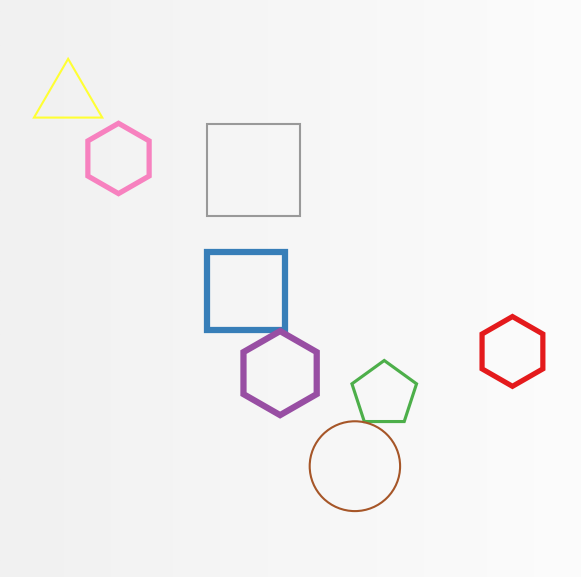[{"shape": "hexagon", "thickness": 2.5, "radius": 0.3, "center": [0.882, 0.391]}, {"shape": "square", "thickness": 3, "radius": 0.34, "center": [0.423, 0.496]}, {"shape": "pentagon", "thickness": 1.5, "radius": 0.29, "center": [0.661, 0.316]}, {"shape": "hexagon", "thickness": 3, "radius": 0.36, "center": [0.482, 0.353]}, {"shape": "triangle", "thickness": 1, "radius": 0.34, "center": [0.117, 0.829]}, {"shape": "circle", "thickness": 1, "radius": 0.39, "center": [0.611, 0.192]}, {"shape": "hexagon", "thickness": 2.5, "radius": 0.3, "center": [0.204, 0.725]}, {"shape": "square", "thickness": 1, "radius": 0.4, "center": [0.435, 0.705]}]